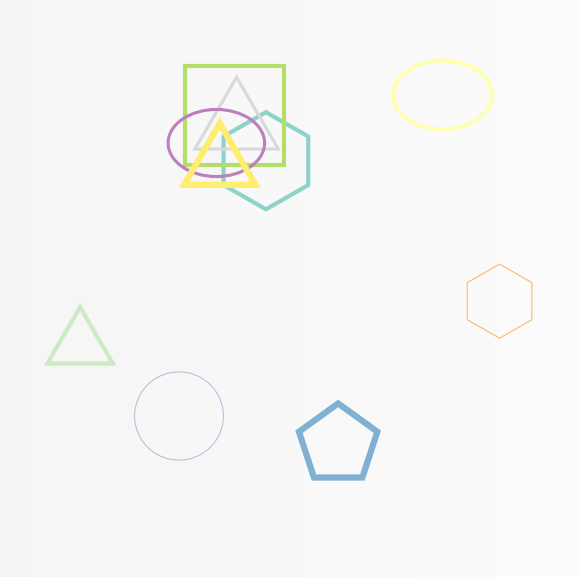[{"shape": "hexagon", "thickness": 2, "radius": 0.42, "center": [0.457, 0.721]}, {"shape": "oval", "thickness": 2, "radius": 0.42, "center": [0.761, 0.835]}, {"shape": "circle", "thickness": 0.5, "radius": 0.38, "center": [0.308, 0.279]}, {"shape": "pentagon", "thickness": 3, "radius": 0.35, "center": [0.582, 0.23]}, {"shape": "hexagon", "thickness": 0.5, "radius": 0.32, "center": [0.859, 0.478]}, {"shape": "square", "thickness": 2, "radius": 0.43, "center": [0.404, 0.799]}, {"shape": "triangle", "thickness": 1.5, "radius": 0.41, "center": [0.407, 0.783]}, {"shape": "oval", "thickness": 1.5, "radius": 0.41, "center": [0.372, 0.752]}, {"shape": "triangle", "thickness": 2, "radius": 0.33, "center": [0.138, 0.402]}, {"shape": "triangle", "thickness": 3, "radius": 0.35, "center": [0.378, 0.715]}]